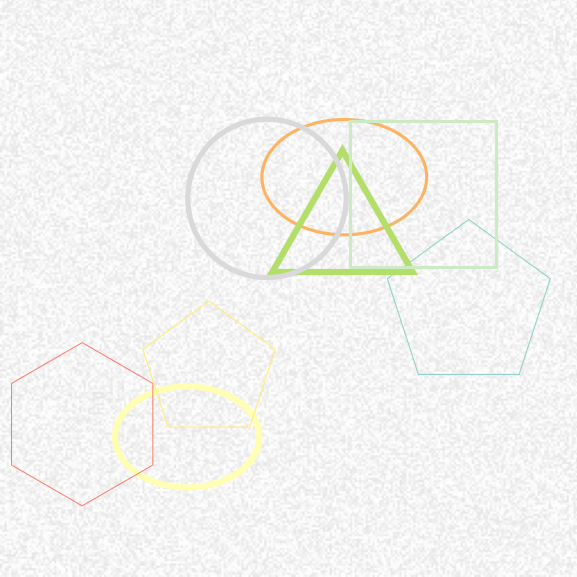[{"shape": "pentagon", "thickness": 0.5, "radius": 0.74, "center": [0.812, 0.471]}, {"shape": "oval", "thickness": 3, "radius": 0.62, "center": [0.324, 0.243]}, {"shape": "hexagon", "thickness": 0.5, "radius": 0.71, "center": [0.142, 0.265]}, {"shape": "oval", "thickness": 1.5, "radius": 0.71, "center": [0.596, 0.692]}, {"shape": "triangle", "thickness": 3, "radius": 0.7, "center": [0.593, 0.598]}, {"shape": "circle", "thickness": 2.5, "radius": 0.69, "center": [0.462, 0.656]}, {"shape": "square", "thickness": 1.5, "radius": 0.63, "center": [0.732, 0.664]}, {"shape": "pentagon", "thickness": 0.5, "radius": 0.6, "center": [0.362, 0.357]}]